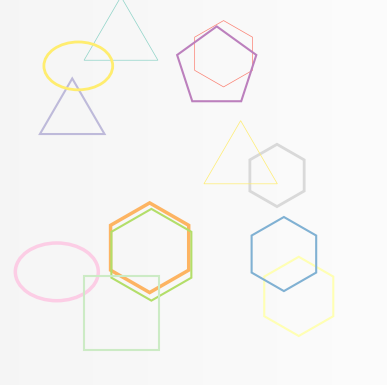[{"shape": "triangle", "thickness": 0.5, "radius": 0.55, "center": [0.312, 0.899]}, {"shape": "hexagon", "thickness": 1.5, "radius": 0.51, "center": [0.771, 0.23]}, {"shape": "triangle", "thickness": 1.5, "radius": 0.48, "center": [0.186, 0.7]}, {"shape": "hexagon", "thickness": 0.5, "radius": 0.43, "center": [0.577, 0.86]}, {"shape": "hexagon", "thickness": 1.5, "radius": 0.48, "center": [0.733, 0.34]}, {"shape": "hexagon", "thickness": 2.5, "radius": 0.58, "center": [0.386, 0.357]}, {"shape": "hexagon", "thickness": 1.5, "radius": 0.6, "center": [0.391, 0.338]}, {"shape": "oval", "thickness": 2.5, "radius": 0.54, "center": [0.147, 0.294]}, {"shape": "hexagon", "thickness": 2, "radius": 0.4, "center": [0.715, 0.544]}, {"shape": "pentagon", "thickness": 1.5, "radius": 0.54, "center": [0.559, 0.824]}, {"shape": "square", "thickness": 1.5, "radius": 0.48, "center": [0.314, 0.186]}, {"shape": "oval", "thickness": 2, "radius": 0.44, "center": [0.202, 0.829]}, {"shape": "triangle", "thickness": 0.5, "radius": 0.55, "center": [0.621, 0.577]}]